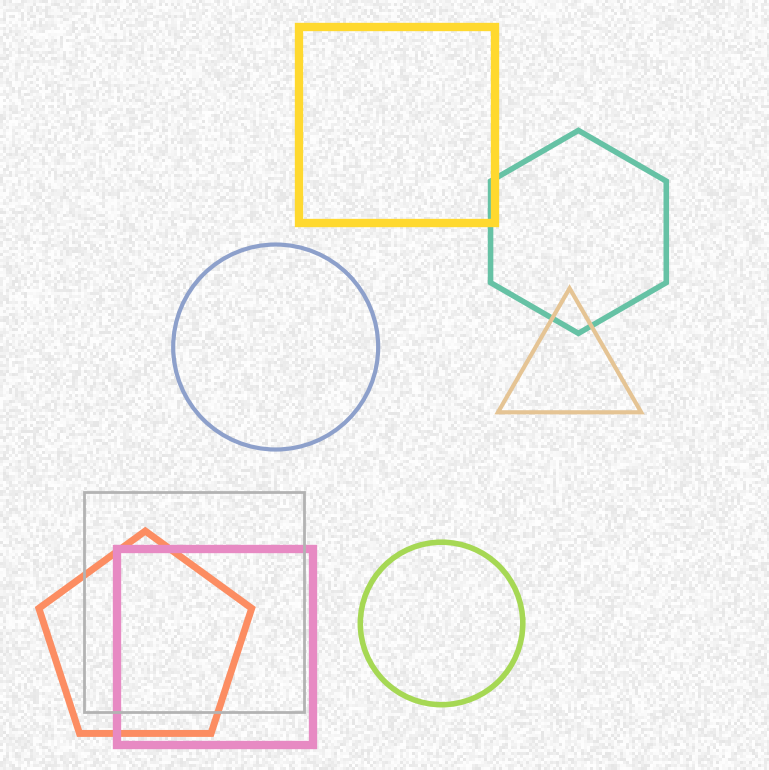[{"shape": "hexagon", "thickness": 2, "radius": 0.66, "center": [0.751, 0.699]}, {"shape": "pentagon", "thickness": 2.5, "radius": 0.73, "center": [0.189, 0.165]}, {"shape": "circle", "thickness": 1.5, "radius": 0.67, "center": [0.358, 0.549]}, {"shape": "square", "thickness": 3, "radius": 0.64, "center": [0.279, 0.159]}, {"shape": "circle", "thickness": 2, "radius": 0.53, "center": [0.573, 0.19]}, {"shape": "square", "thickness": 3, "radius": 0.64, "center": [0.516, 0.838]}, {"shape": "triangle", "thickness": 1.5, "radius": 0.54, "center": [0.74, 0.518]}, {"shape": "square", "thickness": 1, "radius": 0.72, "center": [0.252, 0.218]}]